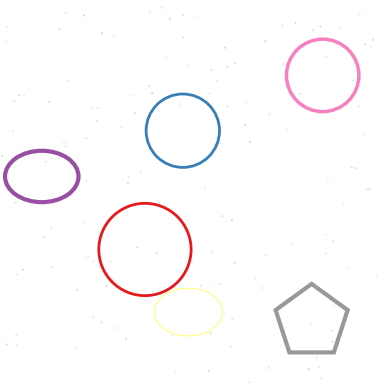[{"shape": "circle", "thickness": 2, "radius": 0.6, "center": [0.377, 0.352]}, {"shape": "circle", "thickness": 2, "radius": 0.48, "center": [0.475, 0.661]}, {"shape": "oval", "thickness": 3, "radius": 0.48, "center": [0.109, 0.542]}, {"shape": "oval", "thickness": 0.5, "radius": 0.44, "center": [0.489, 0.189]}, {"shape": "circle", "thickness": 2.5, "radius": 0.47, "center": [0.838, 0.804]}, {"shape": "pentagon", "thickness": 3, "radius": 0.49, "center": [0.809, 0.164]}]